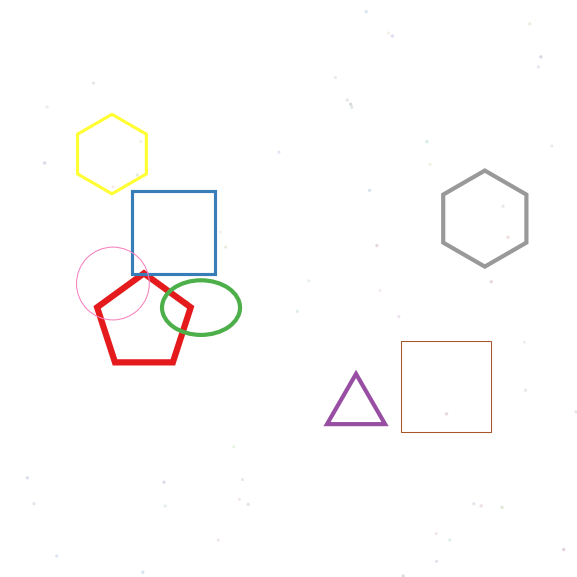[{"shape": "pentagon", "thickness": 3, "radius": 0.43, "center": [0.249, 0.441]}, {"shape": "square", "thickness": 1.5, "radius": 0.36, "center": [0.3, 0.597]}, {"shape": "oval", "thickness": 2, "radius": 0.34, "center": [0.348, 0.466]}, {"shape": "triangle", "thickness": 2, "radius": 0.29, "center": [0.617, 0.294]}, {"shape": "hexagon", "thickness": 1.5, "radius": 0.34, "center": [0.194, 0.732]}, {"shape": "square", "thickness": 0.5, "radius": 0.39, "center": [0.772, 0.33]}, {"shape": "circle", "thickness": 0.5, "radius": 0.32, "center": [0.196, 0.508]}, {"shape": "hexagon", "thickness": 2, "radius": 0.42, "center": [0.84, 0.621]}]